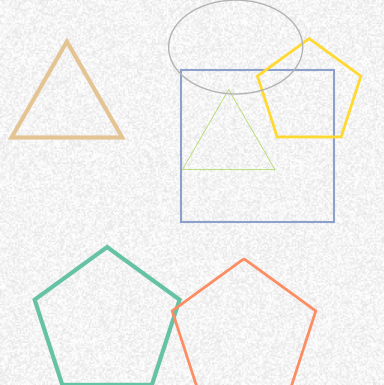[{"shape": "pentagon", "thickness": 3, "radius": 0.99, "center": [0.278, 0.16]}, {"shape": "pentagon", "thickness": 2, "radius": 0.98, "center": [0.634, 0.132]}, {"shape": "square", "thickness": 1.5, "radius": 0.99, "center": [0.668, 0.62]}, {"shape": "triangle", "thickness": 0.5, "radius": 0.69, "center": [0.594, 0.629]}, {"shape": "pentagon", "thickness": 2, "radius": 0.71, "center": [0.803, 0.759]}, {"shape": "triangle", "thickness": 3, "radius": 0.83, "center": [0.174, 0.726]}, {"shape": "oval", "thickness": 1, "radius": 0.87, "center": [0.612, 0.878]}]